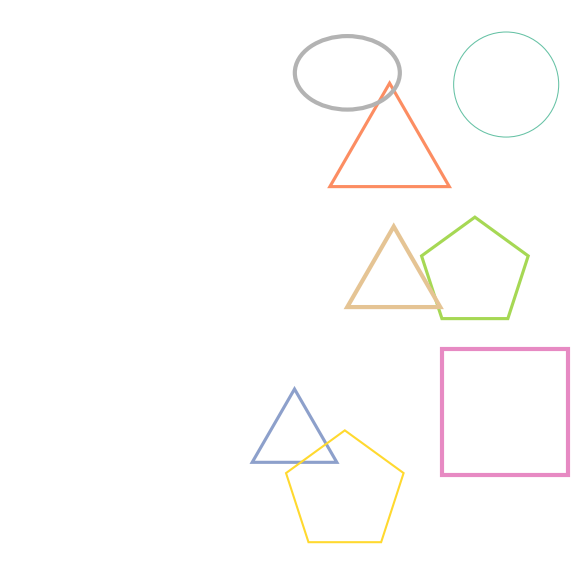[{"shape": "circle", "thickness": 0.5, "radius": 0.45, "center": [0.876, 0.853]}, {"shape": "triangle", "thickness": 1.5, "radius": 0.6, "center": [0.675, 0.736]}, {"shape": "triangle", "thickness": 1.5, "radius": 0.42, "center": [0.51, 0.241]}, {"shape": "square", "thickness": 2, "radius": 0.55, "center": [0.874, 0.286]}, {"shape": "pentagon", "thickness": 1.5, "radius": 0.49, "center": [0.822, 0.526]}, {"shape": "pentagon", "thickness": 1, "radius": 0.54, "center": [0.597, 0.147]}, {"shape": "triangle", "thickness": 2, "radius": 0.46, "center": [0.682, 0.514]}, {"shape": "oval", "thickness": 2, "radius": 0.45, "center": [0.601, 0.873]}]